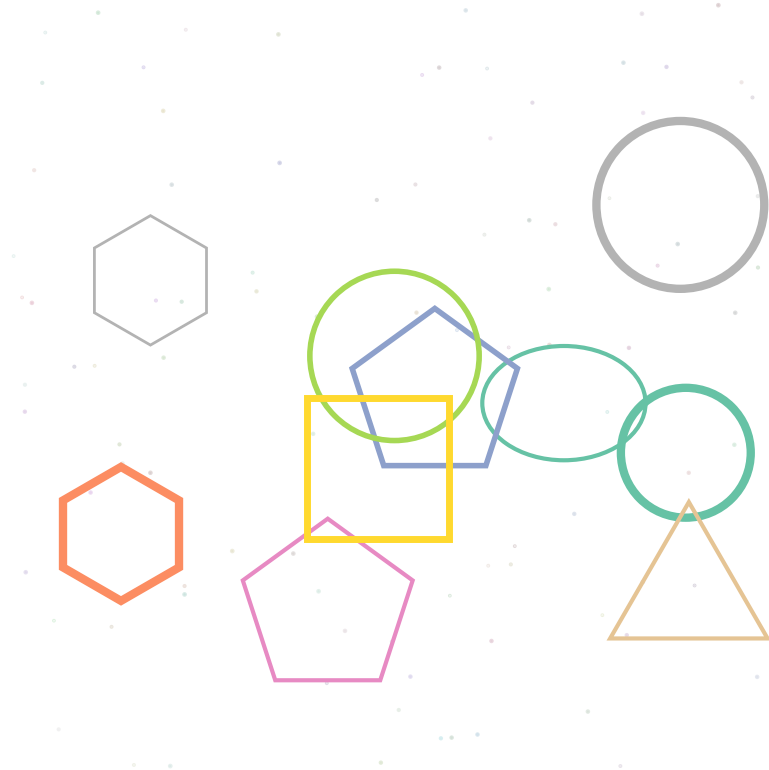[{"shape": "oval", "thickness": 1.5, "radius": 0.53, "center": [0.732, 0.476]}, {"shape": "circle", "thickness": 3, "radius": 0.42, "center": [0.891, 0.412]}, {"shape": "hexagon", "thickness": 3, "radius": 0.43, "center": [0.157, 0.307]}, {"shape": "pentagon", "thickness": 2, "radius": 0.56, "center": [0.565, 0.487]}, {"shape": "pentagon", "thickness": 1.5, "radius": 0.58, "center": [0.426, 0.21]}, {"shape": "circle", "thickness": 2, "radius": 0.55, "center": [0.512, 0.538]}, {"shape": "square", "thickness": 2.5, "radius": 0.46, "center": [0.491, 0.392]}, {"shape": "triangle", "thickness": 1.5, "radius": 0.59, "center": [0.895, 0.23]}, {"shape": "circle", "thickness": 3, "radius": 0.54, "center": [0.884, 0.734]}, {"shape": "hexagon", "thickness": 1, "radius": 0.42, "center": [0.195, 0.636]}]